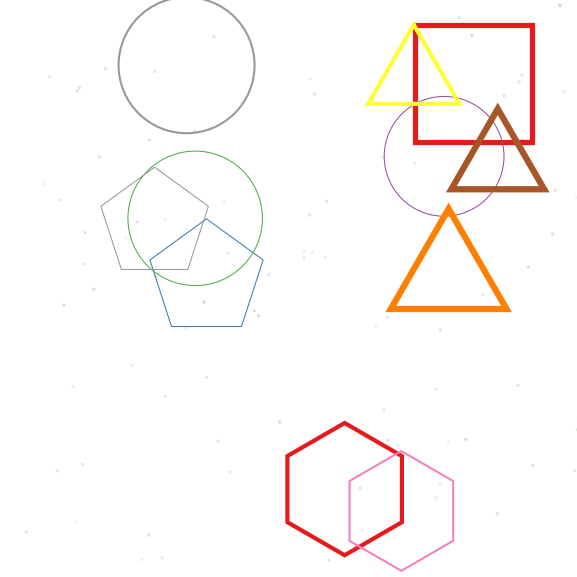[{"shape": "square", "thickness": 2.5, "radius": 0.51, "center": [0.82, 0.855]}, {"shape": "hexagon", "thickness": 2, "radius": 0.57, "center": [0.597, 0.152]}, {"shape": "pentagon", "thickness": 0.5, "radius": 0.52, "center": [0.358, 0.517]}, {"shape": "circle", "thickness": 0.5, "radius": 0.58, "center": [0.338, 0.621]}, {"shape": "circle", "thickness": 0.5, "radius": 0.52, "center": [0.769, 0.728]}, {"shape": "triangle", "thickness": 3, "radius": 0.58, "center": [0.777, 0.522]}, {"shape": "triangle", "thickness": 2, "radius": 0.46, "center": [0.717, 0.865]}, {"shape": "triangle", "thickness": 3, "radius": 0.46, "center": [0.862, 0.718]}, {"shape": "hexagon", "thickness": 1, "radius": 0.52, "center": [0.695, 0.114]}, {"shape": "circle", "thickness": 1, "radius": 0.59, "center": [0.323, 0.886]}, {"shape": "pentagon", "thickness": 0.5, "radius": 0.49, "center": [0.268, 0.612]}]